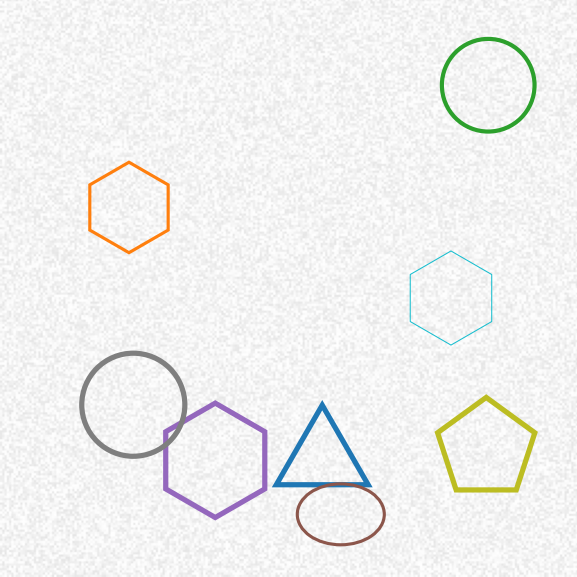[{"shape": "triangle", "thickness": 2.5, "radius": 0.46, "center": [0.558, 0.206]}, {"shape": "hexagon", "thickness": 1.5, "radius": 0.39, "center": [0.223, 0.64]}, {"shape": "circle", "thickness": 2, "radius": 0.4, "center": [0.845, 0.852]}, {"shape": "hexagon", "thickness": 2.5, "radius": 0.5, "center": [0.373, 0.202]}, {"shape": "oval", "thickness": 1.5, "radius": 0.38, "center": [0.59, 0.109]}, {"shape": "circle", "thickness": 2.5, "radius": 0.45, "center": [0.231, 0.298]}, {"shape": "pentagon", "thickness": 2.5, "radius": 0.44, "center": [0.842, 0.222]}, {"shape": "hexagon", "thickness": 0.5, "radius": 0.41, "center": [0.781, 0.483]}]